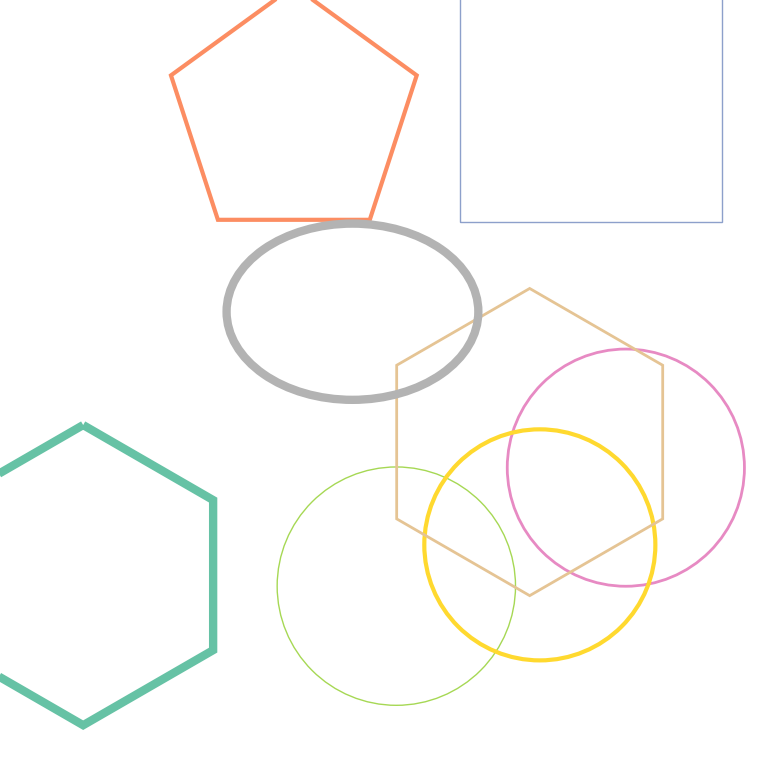[{"shape": "hexagon", "thickness": 3, "radius": 0.97, "center": [0.108, 0.253]}, {"shape": "pentagon", "thickness": 1.5, "radius": 0.84, "center": [0.382, 0.85]}, {"shape": "square", "thickness": 0.5, "radius": 0.85, "center": [0.768, 0.882]}, {"shape": "circle", "thickness": 1, "radius": 0.77, "center": [0.813, 0.393]}, {"shape": "circle", "thickness": 0.5, "radius": 0.77, "center": [0.515, 0.239]}, {"shape": "circle", "thickness": 1.5, "radius": 0.75, "center": [0.701, 0.292]}, {"shape": "hexagon", "thickness": 1, "radius": 1.0, "center": [0.688, 0.426]}, {"shape": "oval", "thickness": 3, "radius": 0.82, "center": [0.458, 0.595]}]